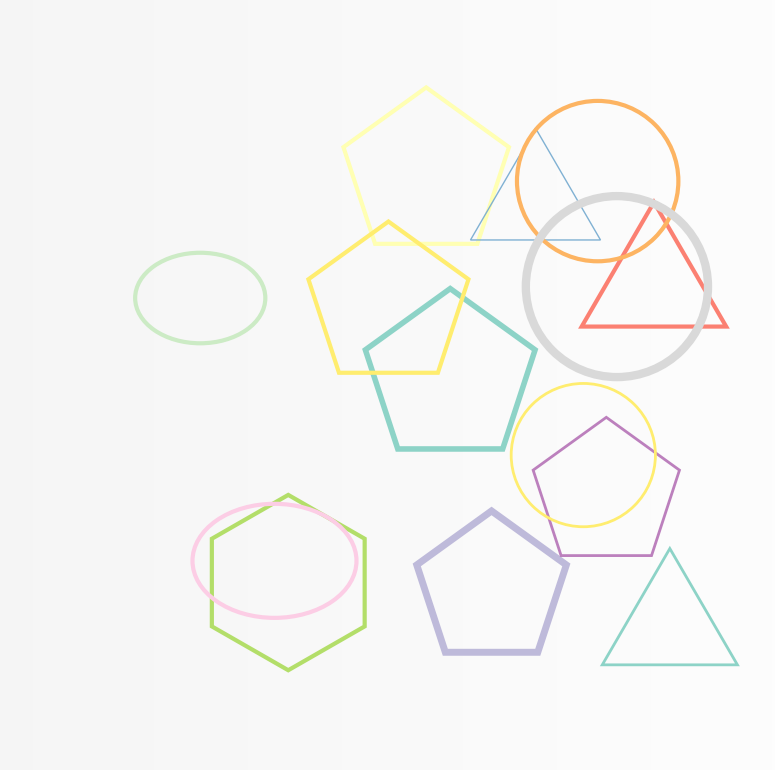[{"shape": "pentagon", "thickness": 2, "radius": 0.58, "center": [0.581, 0.51]}, {"shape": "triangle", "thickness": 1, "radius": 0.5, "center": [0.864, 0.187]}, {"shape": "pentagon", "thickness": 1.5, "radius": 0.56, "center": [0.55, 0.774]}, {"shape": "pentagon", "thickness": 2.5, "radius": 0.51, "center": [0.634, 0.235]}, {"shape": "triangle", "thickness": 1.5, "radius": 0.54, "center": [0.844, 0.63]}, {"shape": "triangle", "thickness": 0.5, "radius": 0.48, "center": [0.691, 0.737]}, {"shape": "circle", "thickness": 1.5, "radius": 0.52, "center": [0.771, 0.765]}, {"shape": "hexagon", "thickness": 1.5, "radius": 0.57, "center": [0.372, 0.243]}, {"shape": "oval", "thickness": 1.5, "radius": 0.53, "center": [0.354, 0.272]}, {"shape": "circle", "thickness": 3, "radius": 0.59, "center": [0.796, 0.628]}, {"shape": "pentagon", "thickness": 1, "radius": 0.5, "center": [0.782, 0.359]}, {"shape": "oval", "thickness": 1.5, "radius": 0.42, "center": [0.258, 0.613]}, {"shape": "pentagon", "thickness": 1.5, "radius": 0.54, "center": [0.501, 0.604]}, {"shape": "circle", "thickness": 1, "radius": 0.47, "center": [0.753, 0.409]}]